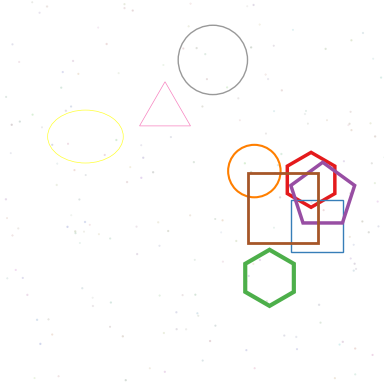[{"shape": "hexagon", "thickness": 2.5, "radius": 0.36, "center": [0.808, 0.533]}, {"shape": "square", "thickness": 1, "radius": 0.34, "center": [0.824, 0.413]}, {"shape": "hexagon", "thickness": 3, "radius": 0.36, "center": [0.7, 0.278]}, {"shape": "pentagon", "thickness": 2.5, "radius": 0.44, "center": [0.838, 0.491]}, {"shape": "circle", "thickness": 1.5, "radius": 0.34, "center": [0.661, 0.556]}, {"shape": "oval", "thickness": 0.5, "radius": 0.49, "center": [0.222, 0.645]}, {"shape": "square", "thickness": 2, "radius": 0.45, "center": [0.735, 0.46]}, {"shape": "triangle", "thickness": 0.5, "radius": 0.38, "center": [0.429, 0.711]}, {"shape": "circle", "thickness": 1, "radius": 0.45, "center": [0.553, 0.844]}]